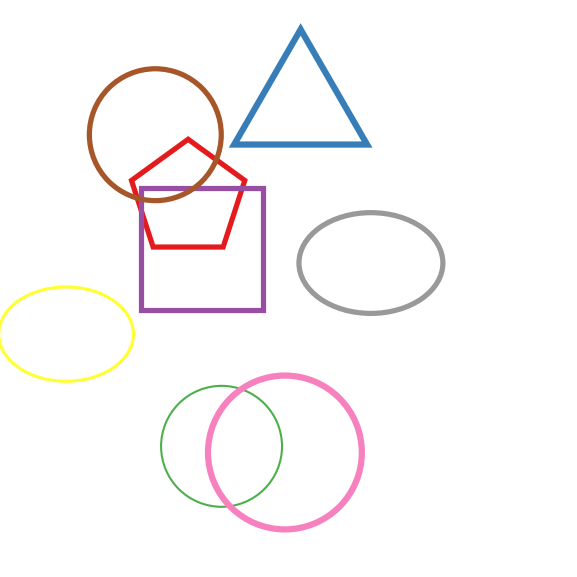[{"shape": "pentagon", "thickness": 2.5, "radius": 0.52, "center": [0.326, 0.655]}, {"shape": "triangle", "thickness": 3, "radius": 0.66, "center": [0.521, 0.815]}, {"shape": "circle", "thickness": 1, "radius": 0.52, "center": [0.384, 0.226]}, {"shape": "square", "thickness": 2.5, "radius": 0.53, "center": [0.35, 0.568]}, {"shape": "oval", "thickness": 1.5, "radius": 0.58, "center": [0.114, 0.421]}, {"shape": "circle", "thickness": 2.5, "radius": 0.57, "center": [0.269, 0.766]}, {"shape": "circle", "thickness": 3, "radius": 0.67, "center": [0.493, 0.216]}, {"shape": "oval", "thickness": 2.5, "radius": 0.62, "center": [0.642, 0.544]}]